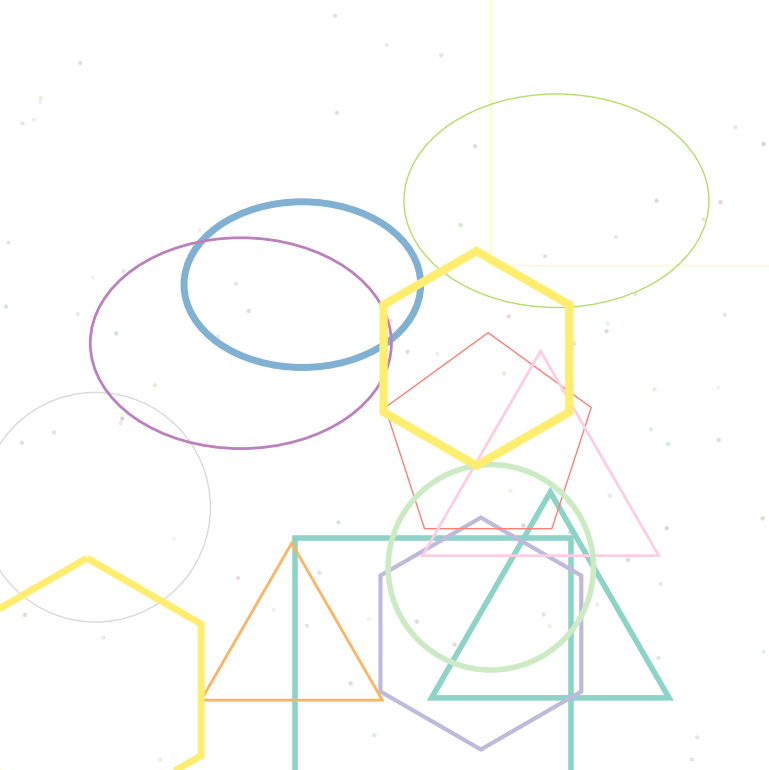[{"shape": "square", "thickness": 2, "radius": 0.9, "center": [0.562, 0.122]}, {"shape": "triangle", "thickness": 2, "radius": 0.89, "center": [0.715, 0.183]}, {"shape": "square", "thickness": 0.5, "radius": 0.93, "center": [0.822, 0.841]}, {"shape": "hexagon", "thickness": 1.5, "radius": 0.75, "center": [0.625, 0.177]}, {"shape": "pentagon", "thickness": 0.5, "radius": 0.7, "center": [0.634, 0.427]}, {"shape": "oval", "thickness": 2.5, "radius": 0.77, "center": [0.393, 0.63]}, {"shape": "triangle", "thickness": 1, "radius": 0.68, "center": [0.379, 0.159]}, {"shape": "oval", "thickness": 0.5, "radius": 0.99, "center": [0.723, 0.739]}, {"shape": "triangle", "thickness": 1, "radius": 0.89, "center": [0.702, 0.367]}, {"shape": "circle", "thickness": 0.5, "radius": 0.75, "center": [0.124, 0.341]}, {"shape": "oval", "thickness": 1, "radius": 0.98, "center": [0.313, 0.554]}, {"shape": "circle", "thickness": 2, "radius": 0.67, "center": [0.637, 0.263]}, {"shape": "hexagon", "thickness": 3, "radius": 0.7, "center": [0.619, 0.535]}, {"shape": "hexagon", "thickness": 2.5, "radius": 0.86, "center": [0.113, 0.104]}]